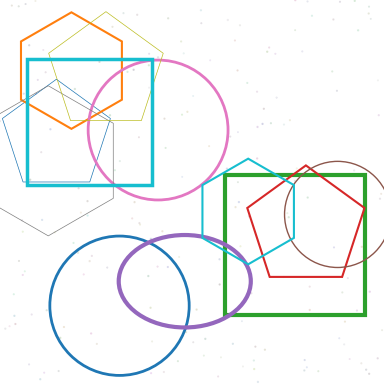[{"shape": "pentagon", "thickness": 0.5, "radius": 0.74, "center": [0.146, 0.647]}, {"shape": "circle", "thickness": 2, "radius": 0.9, "center": [0.31, 0.206]}, {"shape": "hexagon", "thickness": 1.5, "radius": 0.76, "center": [0.186, 0.817]}, {"shape": "square", "thickness": 3, "radius": 0.91, "center": [0.767, 0.363]}, {"shape": "pentagon", "thickness": 1.5, "radius": 0.8, "center": [0.795, 0.41]}, {"shape": "oval", "thickness": 3, "radius": 0.86, "center": [0.48, 0.269]}, {"shape": "circle", "thickness": 1, "radius": 0.69, "center": [0.877, 0.443]}, {"shape": "circle", "thickness": 2, "radius": 0.91, "center": [0.411, 0.662]}, {"shape": "hexagon", "thickness": 0.5, "radius": 0.97, "center": [0.125, 0.582]}, {"shape": "pentagon", "thickness": 0.5, "radius": 0.78, "center": [0.275, 0.813]}, {"shape": "square", "thickness": 2.5, "radius": 0.81, "center": [0.232, 0.683]}, {"shape": "hexagon", "thickness": 1.5, "radius": 0.69, "center": [0.645, 0.451]}]